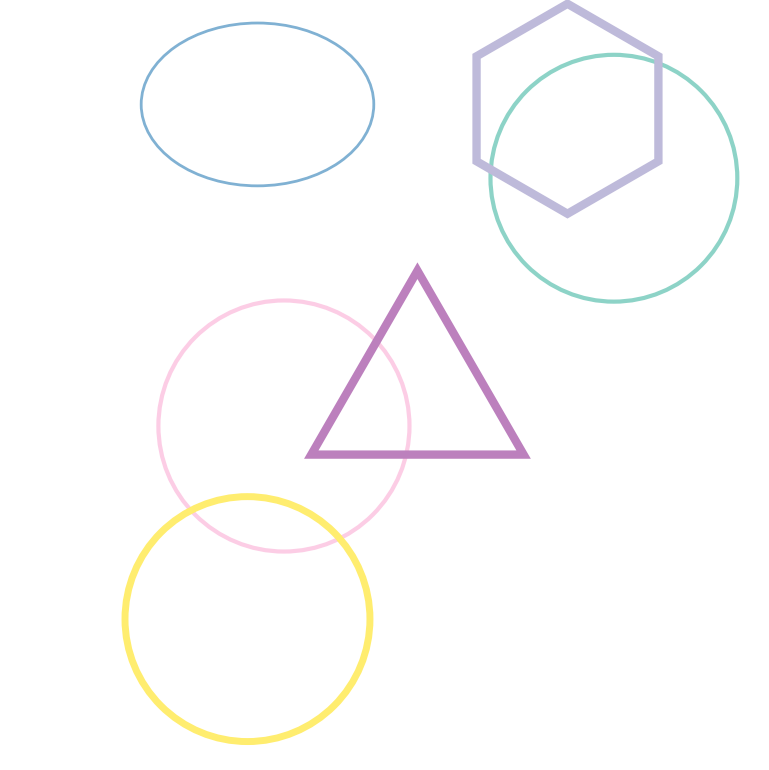[{"shape": "circle", "thickness": 1.5, "radius": 0.8, "center": [0.797, 0.769]}, {"shape": "hexagon", "thickness": 3, "radius": 0.68, "center": [0.737, 0.859]}, {"shape": "oval", "thickness": 1, "radius": 0.76, "center": [0.334, 0.864]}, {"shape": "circle", "thickness": 1.5, "radius": 0.82, "center": [0.369, 0.447]}, {"shape": "triangle", "thickness": 3, "radius": 0.8, "center": [0.542, 0.489]}, {"shape": "circle", "thickness": 2.5, "radius": 0.8, "center": [0.321, 0.196]}]